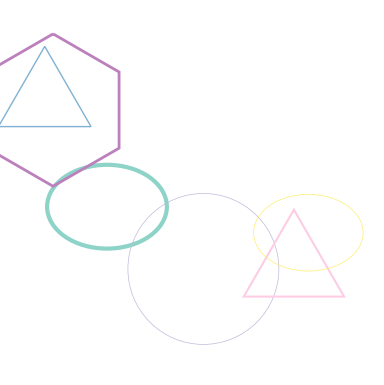[{"shape": "oval", "thickness": 3, "radius": 0.78, "center": [0.278, 0.463]}, {"shape": "circle", "thickness": 0.5, "radius": 0.98, "center": [0.528, 0.301]}, {"shape": "triangle", "thickness": 1, "radius": 0.69, "center": [0.116, 0.741]}, {"shape": "triangle", "thickness": 1.5, "radius": 0.75, "center": [0.763, 0.305]}, {"shape": "hexagon", "thickness": 2, "radius": 0.99, "center": [0.138, 0.714]}, {"shape": "oval", "thickness": 0.5, "radius": 0.71, "center": [0.801, 0.396]}]